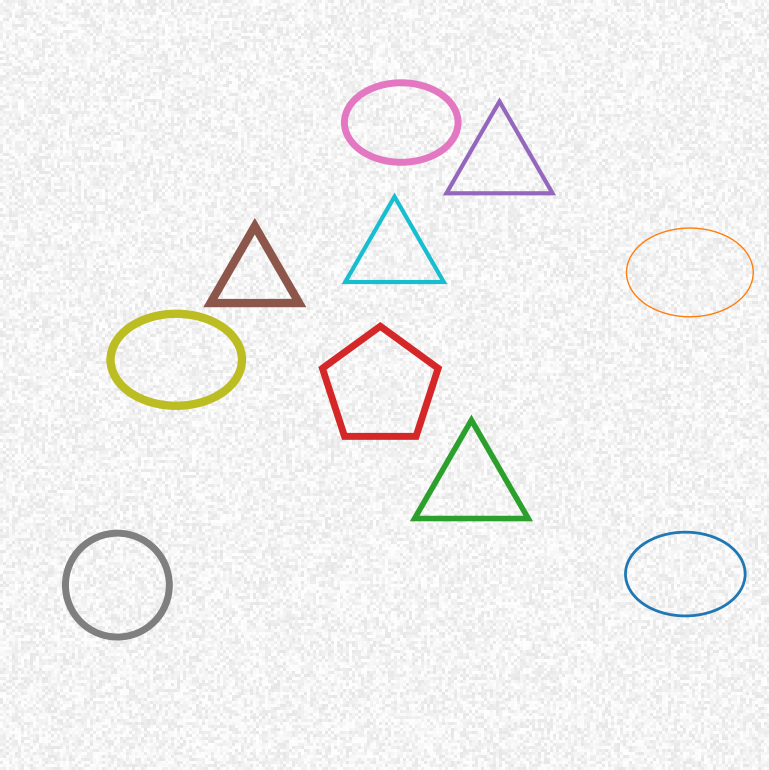[{"shape": "oval", "thickness": 1, "radius": 0.39, "center": [0.89, 0.254]}, {"shape": "oval", "thickness": 0.5, "radius": 0.41, "center": [0.896, 0.646]}, {"shape": "triangle", "thickness": 2, "radius": 0.43, "center": [0.612, 0.369]}, {"shape": "pentagon", "thickness": 2.5, "radius": 0.4, "center": [0.494, 0.497]}, {"shape": "triangle", "thickness": 1.5, "radius": 0.4, "center": [0.649, 0.789]}, {"shape": "triangle", "thickness": 3, "radius": 0.33, "center": [0.331, 0.64]}, {"shape": "oval", "thickness": 2.5, "radius": 0.37, "center": [0.521, 0.841]}, {"shape": "circle", "thickness": 2.5, "radius": 0.34, "center": [0.152, 0.24]}, {"shape": "oval", "thickness": 3, "radius": 0.43, "center": [0.229, 0.533]}, {"shape": "triangle", "thickness": 1.5, "radius": 0.37, "center": [0.512, 0.671]}]